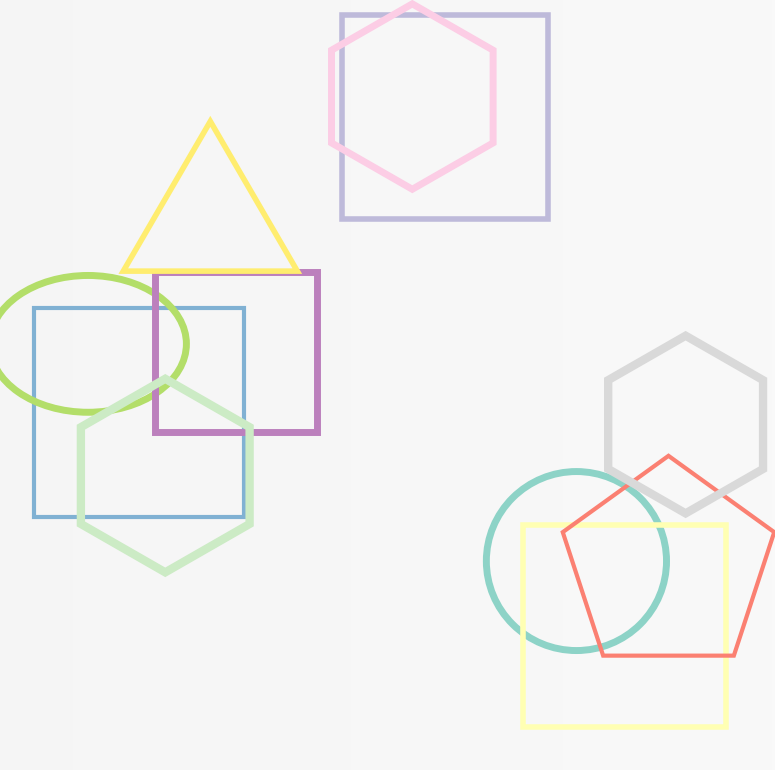[{"shape": "circle", "thickness": 2.5, "radius": 0.58, "center": [0.744, 0.271]}, {"shape": "square", "thickness": 2, "radius": 0.66, "center": [0.806, 0.187]}, {"shape": "square", "thickness": 2, "radius": 0.66, "center": [0.575, 0.848]}, {"shape": "pentagon", "thickness": 1.5, "radius": 0.72, "center": [0.863, 0.265]}, {"shape": "square", "thickness": 1.5, "radius": 0.68, "center": [0.179, 0.465]}, {"shape": "oval", "thickness": 2.5, "radius": 0.63, "center": [0.114, 0.553]}, {"shape": "hexagon", "thickness": 2.5, "radius": 0.6, "center": [0.532, 0.875]}, {"shape": "hexagon", "thickness": 3, "radius": 0.58, "center": [0.885, 0.449]}, {"shape": "square", "thickness": 2.5, "radius": 0.52, "center": [0.305, 0.543]}, {"shape": "hexagon", "thickness": 3, "radius": 0.63, "center": [0.213, 0.382]}, {"shape": "triangle", "thickness": 2, "radius": 0.65, "center": [0.271, 0.713]}]